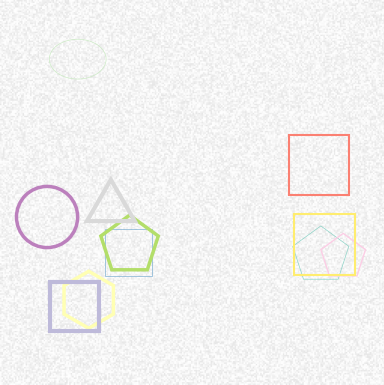[{"shape": "pentagon", "thickness": 0.5, "radius": 0.38, "center": [0.833, 0.337]}, {"shape": "hexagon", "thickness": 2.5, "radius": 0.37, "center": [0.23, 0.221]}, {"shape": "square", "thickness": 3, "radius": 0.32, "center": [0.193, 0.203]}, {"shape": "square", "thickness": 1.5, "radius": 0.39, "center": [0.83, 0.572]}, {"shape": "square", "thickness": 0.5, "radius": 0.3, "center": [0.334, 0.344]}, {"shape": "pentagon", "thickness": 2.5, "radius": 0.39, "center": [0.337, 0.363]}, {"shape": "pentagon", "thickness": 1, "radius": 0.3, "center": [0.891, 0.333]}, {"shape": "triangle", "thickness": 3, "radius": 0.36, "center": [0.288, 0.462]}, {"shape": "circle", "thickness": 2.5, "radius": 0.4, "center": [0.122, 0.436]}, {"shape": "oval", "thickness": 0.5, "radius": 0.37, "center": [0.202, 0.846]}, {"shape": "square", "thickness": 1.5, "radius": 0.39, "center": [0.843, 0.365]}]